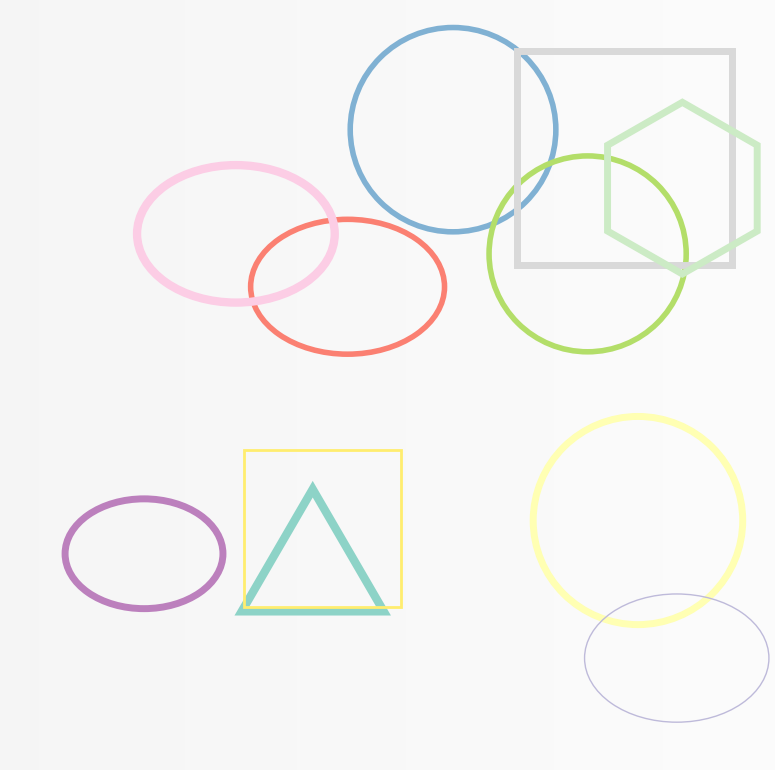[{"shape": "triangle", "thickness": 3, "radius": 0.53, "center": [0.404, 0.259]}, {"shape": "circle", "thickness": 2.5, "radius": 0.68, "center": [0.823, 0.324]}, {"shape": "oval", "thickness": 0.5, "radius": 0.59, "center": [0.873, 0.145]}, {"shape": "oval", "thickness": 2, "radius": 0.63, "center": [0.448, 0.628]}, {"shape": "circle", "thickness": 2, "radius": 0.66, "center": [0.585, 0.832]}, {"shape": "circle", "thickness": 2, "radius": 0.64, "center": [0.758, 0.67]}, {"shape": "oval", "thickness": 3, "radius": 0.64, "center": [0.304, 0.696]}, {"shape": "square", "thickness": 2.5, "radius": 0.69, "center": [0.805, 0.794]}, {"shape": "oval", "thickness": 2.5, "radius": 0.51, "center": [0.186, 0.281]}, {"shape": "hexagon", "thickness": 2.5, "radius": 0.56, "center": [0.88, 0.756]}, {"shape": "square", "thickness": 1, "radius": 0.51, "center": [0.416, 0.314]}]